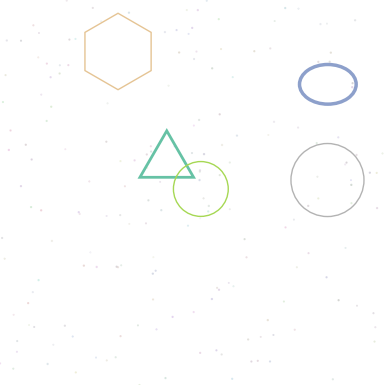[{"shape": "triangle", "thickness": 2, "radius": 0.4, "center": [0.433, 0.58]}, {"shape": "oval", "thickness": 2.5, "radius": 0.37, "center": [0.852, 0.781]}, {"shape": "circle", "thickness": 1, "radius": 0.36, "center": [0.522, 0.509]}, {"shape": "hexagon", "thickness": 1, "radius": 0.5, "center": [0.307, 0.866]}, {"shape": "circle", "thickness": 1, "radius": 0.47, "center": [0.851, 0.532]}]